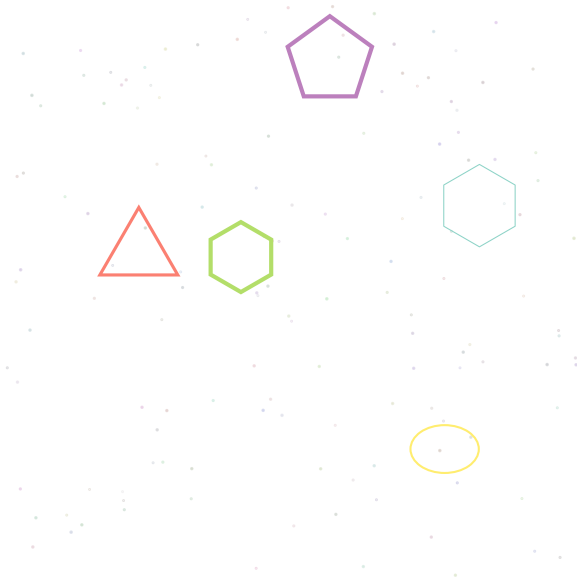[{"shape": "hexagon", "thickness": 0.5, "radius": 0.36, "center": [0.83, 0.643]}, {"shape": "triangle", "thickness": 1.5, "radius": 0.39, "center": [0.24, 0.562]}, {"shape": "hexagon", "thickness": 2, "radius": 0.3, "center": [0.417, 0.554]}, {"shape": "pentagon", "thickness": 2, "radius": 0.38, "center": [0.571, 0.894]}, {"shape": "oval", "thickness": 1, "radius": 0.3, "center": [0.77, 0.222]}]